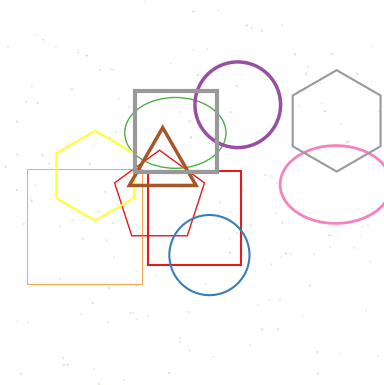[{"shape": "square", "thickness": 1.5, "radius": 0.6, "center": [0.504, 0.434]}, {"shape": "pentagon", "thickness": 1, "radius": 0.61, "center": [0.414, 0.487]}, {"shape": "circle", "thickness": 1.5, "radius": 0.52, "center": [0.544, 0.337]}, {"shape": "oval", "thickness": 1, "radius": 0.66, "center": [0.455, 0.655]}, {"shape": "circle", "thickness": 2.5, "radius": 0.56, "center": [0.618, 0.728]}, {"shape": "square", "thickness": 0.5, "radius": 0.75, "center": [0.22, 0.412]}, {"shape": "hexagon", "thickness": 1.5, "radius": 0.58, "center": [0.247, 0.544]}, {"shape": "triangle", "thickness": 2.5, "radius": 0.5, "center": [0.423, 0.568]}, {"shape": "oval", "thickness": 2, "radius": 0.72, "center": [0.872, 0.521]}, {"shape": "hexagon", "thickness": 1.5, "radius": 0.66, "center": [0.874, 0.686]}, {"shape": "square", "thickness": 3, "radius": 0.53, "center": [0.457, 0.658]}]